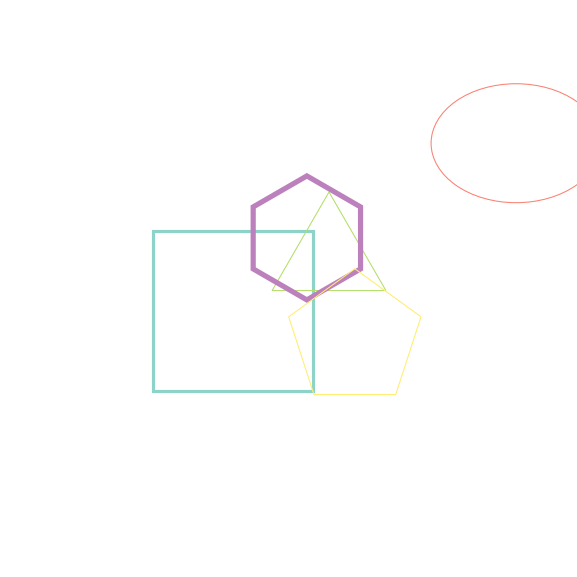[{"shape": "square", "thickness": 1.5, "radius": 0.69, "center": [0.404, 0.461]}, {"shape": "oval", "thickness": 0.5, "radius": 0.74, "center": [0.894, 0.751]}, {"shape": "triangle", "thickness": 0.5, "radius": 0.57, "center": [0.57, 0.553]}, {"shape": "hexagon", "thickness": 2.5, "radius": 0.54, "center": [0.531, 0.587]}, {"shape": "pentagon", "thickness": 0.5, "radius": 0.6, "center": [0.614, 0.413]}]